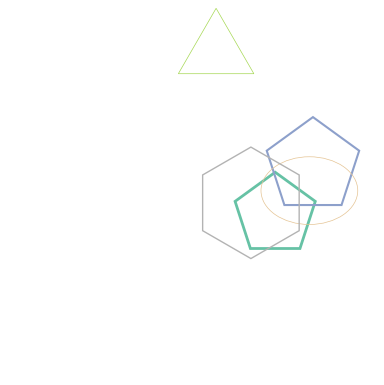[{"shape": "pentagon", "thickness": 2, "radius": 0.55, "center": [0.715, 0.443]}, {"shape": "pentagon", "thickness": 1.5, "radius": 0.63, "center": [0.813, 0.57]}, {"shape": "triangle", "thickness": 0.5, "radius": 0.57, "center": [0.561, 0.865]}, {"shape": "oval", "thickness": 0.5, "radius": 0.63, "center": [0.804, 0.505]}, {"shape": "hexagon", "thickness": 1, "radius": 0.72, "center": [0.652, 0.473]}]